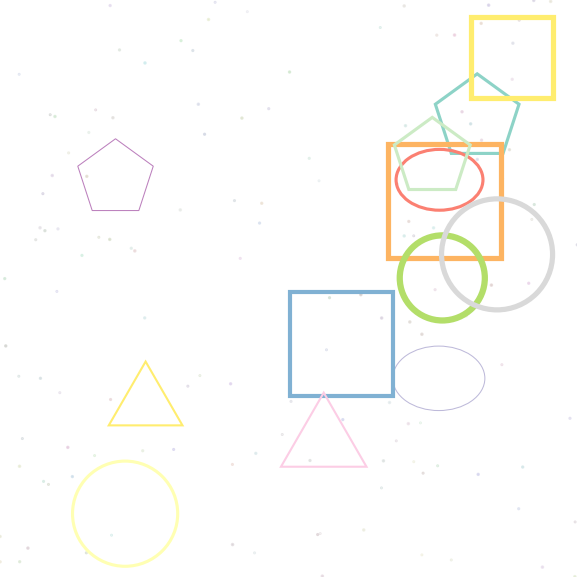[{"shape": "pentagon", "thickness": 1.5, "radius": 0.38, "center": [0.826, 0.795]}, {"shape": "circle", "thickness": 1.5, "radius": 0.46, "center": [0.217, 0.11]}, {"shape": "oval", "thickness": 0.5, "radius": 0.4, "center": [0.76, 0.344]}, {"shape": "oval", "thickness": 1.5, "radius": 0.38, "center": [0.761, 0.688]}, {"shape": "square", "thickness": 2, "radius": 0.45, "center": [0.591, 0.404]}, {"shape": "square", "thickness": 2.5, "radius": 0.49, "center": [0.77, 0.651]}, {"shape": "circle", "thickness": 3, "radius": 0.37, "center": [0.766, 0.518]}, {"shape": "triangle", "thickness": 1, "radius": 0.43, "center": [0.561, 0.234]}, {"shape": "circle", "thickness": 2.5, "radius": 0.48, "center": [0.861, 0.559]}, {"shape": "pentagon", "thickness": 0.5, "radius": 0.34, "center": [0.2, 0.69]}, {"shape": "pentagon", "thickness": 1.5, "radius": 0.35, "center": [0.749, 0.727]}, {"shape": "triangle", "thickness": 1, "radius": 0.37, "center": [0.252, 0.299]}, {"shape": "square", "thickness": 2.5, "radius": 0.35, "center": [0.886, 0.9]}]